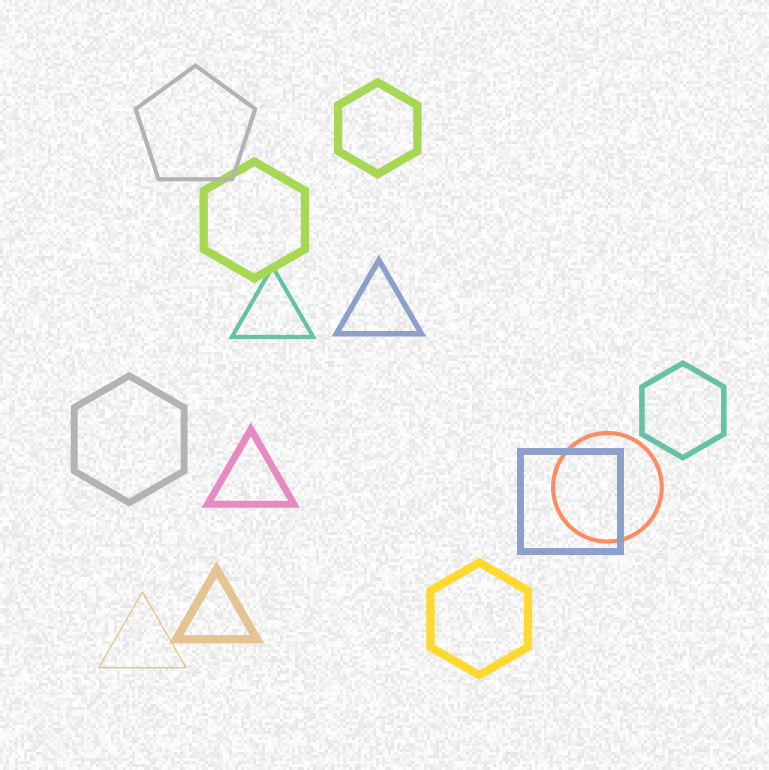[{"shape": "hexagon", "thickness": 2, "radius": 0.31, "center": [0.887, 0.467]}, {"shape": "triangle", "thickness": 1.5, "radius": 0.3, "center": [0.354, 0.593]}, {"shape": "circle", "thickness": 1.5, "radius": 0.35, "center": [0.789, 0.367]}, {"shape": "triangle", "thickness": 2, "radius": 0.32, "center": [0.492, 0.598]}, {"shape": "square", "thickness": 2.5, "radius": 0.33, "center": [0.74, 0.35]}, {"shape": "triangle", "thickness": 2.5, "radius": 0.32, "center": [0.326, 0.378]}, {"shape": "hexagon", "thickness": 3, "radius": 0.38, "center": [0.33, 0.714]}, {"shape": "hexagon", "thickness": 3, "radius": 0.3, "center": [0.491, 0.833]}, {"shape": "hexagon", "thickness": 3, "radius": 0.37, "center": [0.622, 0.196]}, {"shape": "triangle", "thickness": 3, "radius": 0.3, "center": [0.281, 0.2]}, {"shape": "triangle", "thickness": 0.5, "radius": 0.33, "center": [0.185, 0.166]}, {"shape": "pentagon", "thickness": 1.5, "radius": 0.41, "center": [0.254, 0.833]}, {"shape": "hexagon", "thickness": 2.5, "radius": 0.41, "center": [0.168, 0.43]}]